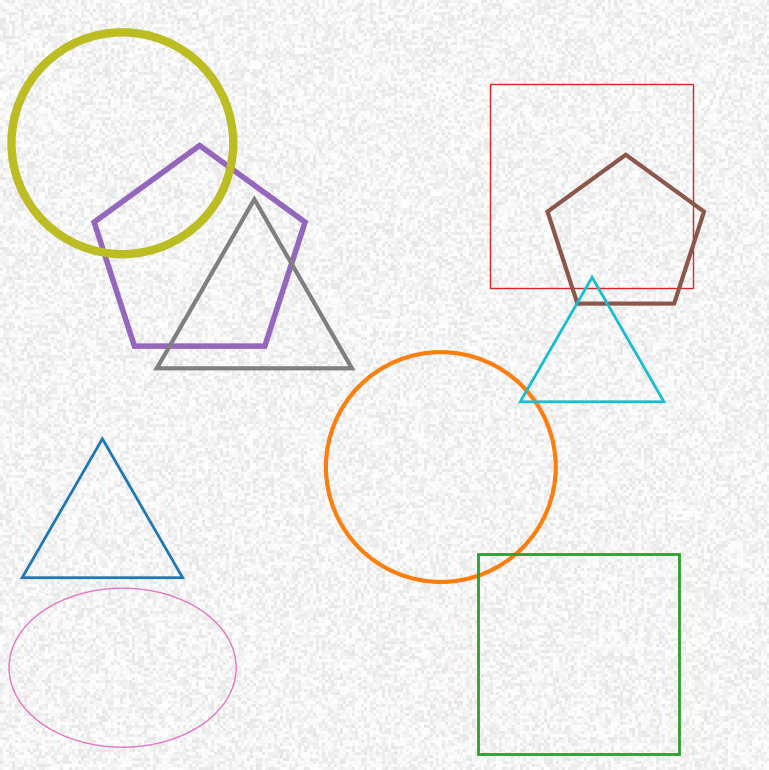[{"shape": "triangle", "thickness": 1, "radius": 0.6, "center": [0.133, 0.31]}, {"shape": "circle", "thickness": 1.5, "radius": 0.75, "center": [0.572, 0.393]}, {"shape": "square", "thickness": 1, "radius": 0.65, "center": [0.752, 0.151]}, {"shape": "square", "thickness": 0.5, "radius": 0.66, "center": [0.768, 0.758]}, {"shape": "pentagon", "thickness": 2, "radius": 0.72, "center": [0.259, 0.667]}, {"shape": "pentagon", "thickness": 1.5, "radius": 0.53, "center": [0.813, 0.692]}, {"shape": "oval", "thickness": 0.5, "radius": 0.74, "center": [0.159, 0.133]}, {"shape": "triangle", "thickness": 1.5, "radius": 0.73, "center": [0.33, 0.595]}, {"shape": "circle", "thickness": 3, "radius": 0.72, "center": [0.159, 0.814]}, {"shape": "triangle", "thickness": 1, "radius": 0.54, "center": [0.769, 0.532]}]